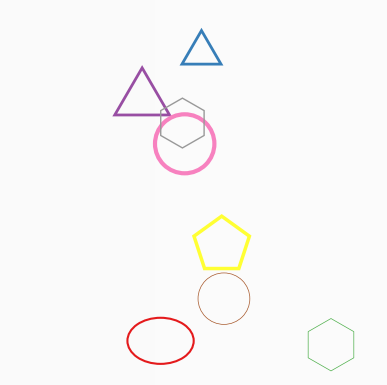[{"shape": "oval", "thickness": 1.5, "radius": 0.43, "center": [0.414, 0.115]}, {"shape": "triangle", "thickness": 2, "radius": 0.29, "center": [0.52, 0.863]}, {"shape": "hexagon", "thickness": 0.5, "radius": 0.34, "center": [0.854, 0.105]}, {"shape": "triangle", "thickness": 2, "radius": 0.41, "center": [0.367, 0.742]}, {"shape": "pentagon", "thickness": 2.5, "radius": 0.38, "center": [0.572, 0.363]}, {"shape": "circle", "thickness": 0.5, "radius": 0.33, "center": [0.578, 0.224]}, {"shape": "circle", "thickness": 3, "radius": 0.38, "center": [0.477, 0.627]}, {"shape": "hexagon", "thickness": 1, "radius": 0.32, "center": [0.471, 0.68]}]